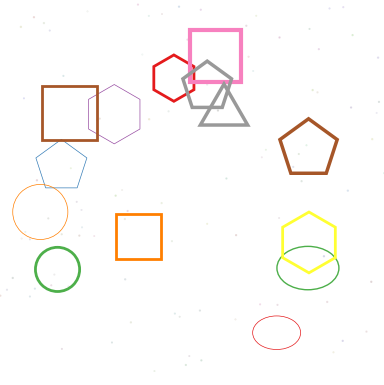[{"shape": "oval", "thickness": 0.5, "radius": 0.31, "center": [0.719, 0.136]}, {"shape": "hexagon", "thickness": 2, "radius": 0.3, "center": [0.452, 0.797]}, {"shape": "pentagon", "thickness": 0.5, "radius": 0.35, "center": [0.159, 0.568]}, {"shape": "circle", "thickness": 2, "radius": 0.29, "center": [0.149, 0.3]}, {"shape": "oval", "thickness": 1, "radius": 0.4, "center": [0.8, 0.304]}, {"shape": "hexagon", "thickness": 0.5, "radius": 0.39, "center": [0.297, 0.703]}, {"shape": "circle", "thickness": 0.5, "radius": 0.36, "center": [0.105, 0.449]}, {"shape": "square", "thickness": 2, "radius": 0.29, "center": [0.36, 0.385]}, {"shape": "hexagon", "thickness": 2, "radius": 0.4, "center": [0.803, 0.37]}, {"shape": "square", "thickness": 2, "radius": 0.35, "center": [0.181, 0.707]}, {"shape": "pentagon", "thickness": 2.5, "radius": 0.39, "center": [0.801, 0.613]}, {"shape": "square", "thickness": 3, "radius": 0.34, "center": [0.56, 0.855]}, {"shape": "triangle", "thickness": 2.5, "radius": 0.35, "center": [0.582, 0.711]}, {"shape": "pentagon", "thickness": 2.5, "radius": 0.33, "center": [0.538, 0.775]}]